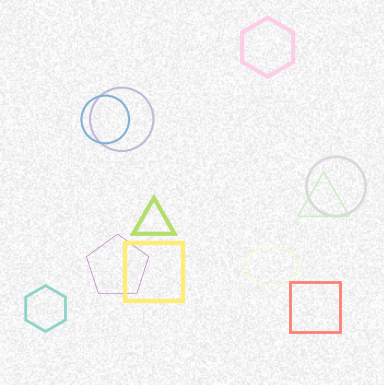[{"shape": "hexagon", "thickness": 2, "radius": 0.3, "center": [0.118, 0.199]}, {"shape": "oval", "thickness": 0.5, "radius": 0.36, "center": [0.707, 0.307]}, {"shape": "circle", "thickness": 1.5, "radius": 0.41, "center": [0.316, 0.69]}, {"shape": "square", "thickness": 2, "radius": 0.32, "center": [0.819, 0.202]}, {"shape": "circle", "thickness": 1.5, "radius": 0.31, "center": [0.273, 0.69]}, {"shape": "triangle", "thickness": 3, "radius": 0.31, "center": [0.4, 0.424]}, {"shape": "hexagon", "thickness": 3, "radius": 0.38, "center": [0.695, 0.877]}, {"shape": "circle", "thickness": 2, "radius": 0.39, "center": [0.873, 0.516]}, {"shape": "pentagon", "thickness": 0.5, "radius": 0.43, "center": [0.306, 0.307]}, {"shape": "triangle", "thickness": 1, "radius": 0.38, "center": [0.841, 0.477]}, {"shape": "square", "thickness": 3, "radius": 0.38, "center": [0.4, 0.293]}]